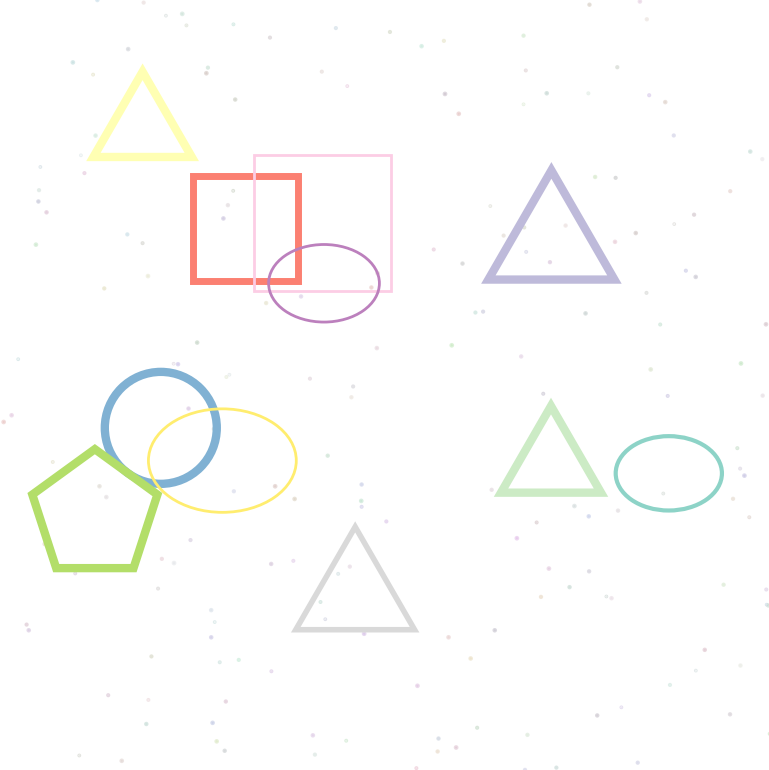[{"shape": "oval", "thickness": 1.5, "radius": 0.34, "center": [0.869, 0.385]}, {"shape": "triangle", "thickness": 3, "radius": 0.37, "center": [0.185, 0.833]}, {"shape": "triangle", "thickness": 3, "radius": 0.47, "center": [0.716, 0.684]}, {"shape": "square", "thickness": 2.5, "radius": 0.34, "center": [0.319, 0.704]}, {"shape": "circle", "thickness": 3, "radius": 0.36, "center": [0.209, 0.444]}, {"shape": "pentagon", "thickness": 3, "radius": 0.43, "center": [0.123, 0.331]}, {"shape": "square", "thickness": 1, "radius": 0.44, "center": [0.419, 0.71]}, {"shape": "triangle", "thickness": 2, "radius": 0.45, "center": [0.461, 0.227]}, {"shape": "oval", "thickness": 1, "radius": 0.36, "center": [0.421, 0.632]}, {"shape": "triangle", "thickness": 3, "radius": 0.37, "center": [0.716, 0.398]}, {"shape": "oval", "thickness": 1, "radius": 0.48, "center": [0.289, 0.402]}]